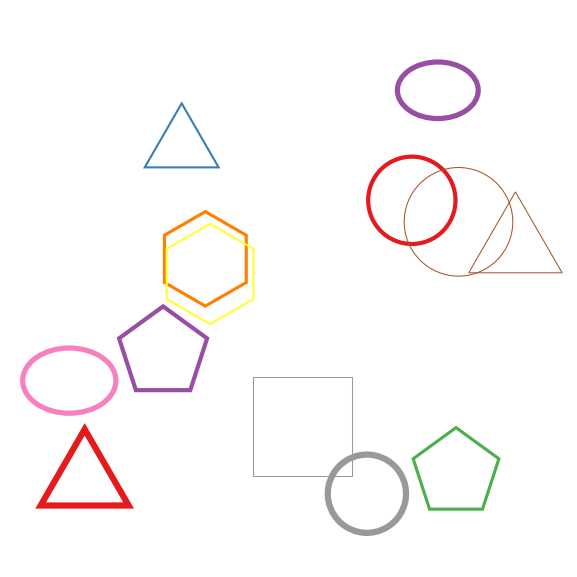[{"shape": "circle", "thickness": 2, "radius": 0.38, "center": [0.713, 0.652]}, {"shape": "triangle", "thickness": 3, "radius": 0.44, "center": [0.147, 0.168]}, {"shape": "triangle", "thickness": 1, "radius": 0.37, "center": [0.315, 0.746]}, {"shape": "pentagon", "thickness": 1.5, "radius": 0.39, "center": [0.79, 0.181]}, {"shape": "oval", "thickness": 2.5, "radius": 0.35, "center": [0.758, 0.843]}, {"shape": "pentagon", "thickness": 2, "radius": 0.4, "center": [0.282, 0.388]}, {"shape": "hexagon", "thickness": 1.5, "radius": 0.41, "center": [0.356, 0.551]}, {"shape": "hexagon", "thickness": 1, "radius": 0.43, "center": [0.364, 0.525]}, {"shape": "triangle", "thickness": 0.5, "radius": 0.47, "center": [0.893, 0.573]}, {"shape": "circle", "thickness": 0.5, "radius": 0.47, "center": [0.794, 0.615]}, {"shape": "oval", "thickness": 2.5, "radius": 0.4, "center": [0.12, 0.34]}, {"shape": "square", "thickness": 0.5, "radius": 0.43, "center": [0.524, 0.26]}, {"shape": "circle", "thickness": 3, "radius": 0.34, "center": [0.635, 0.144]}]